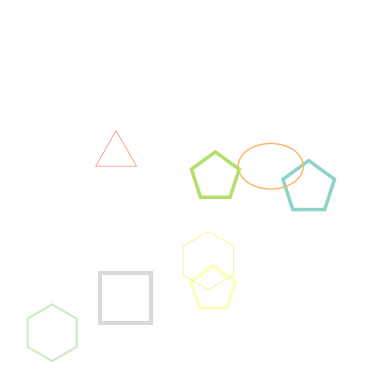[{"shape": "pentagon", "thickness": 2.5, "radius": 0.35, "center": [0.802, 0.513]}, {"shape": "pentagon", "thickness": 2, "radius": 0.3, "center": [0.553, 0.249]}, {"shape": "triangle", "thickness": 0.5, "radius": 0.31, "center": [0.302, 0.599]}, {"shape": "oval", "thickness": 1, "radius": 0.42, "center": [0.703, 0.568]}, {"shape": "pentagon", "thickness": 2.5, "radius": 0.33, "center": [0.559, 0.54]}, {"shape": "square", "thickness": 3, "radius": 0.33, "center": [0.326, 0.226]}, {"shape": "hexagon", "thickness": 1.5, "radius": 0.37, "center": [0.135, 0.136]}, {"shape": "hexagon", "thickness": 0.5, "radius": 0.38, "center": [0.541, 0.323]}]